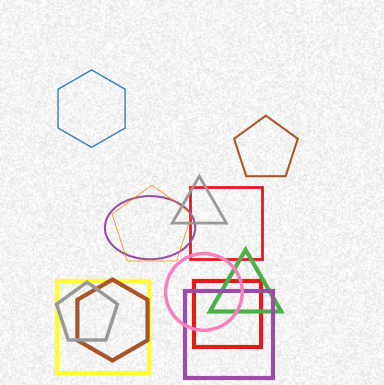[{"shape": "square", "thickness": 3, "radius": 0.43, "center": [0.591, 0.185]}, {"shape": "square", "thickness": 2, "radius": 0.47, "center": [0.586, 0.421]}, {"shape": "hexagon", "thickness": 1, "radius": 0.5, "center": [0.238, 0.718]}, {"shape": "triangle", "thickness": 3, "radius": 0.54, "center": [0.638, 0.244]}, {"shape": "oval", "thickness": 1.5, "radius": 0.59, "center": [0.39, 0.409]}, {"shape": "square", "thickness": 3, "radius": 0.57, "center": [0.594, 0.131]}, {"shape": "pentagon", "thickness": 0.5, "radius": 0.54, "center": [0.395, 0.41]}, {"shape": "square", "thickness": 3, "radius": 0.6, "center": [0.268, 0.15]}, {"shape": "hexagon", "thickness": 3, "radius": 0.53, "center": [0.292, 0.169]}, {"shape": "pentagon", "thickness": 1.5, "radius": 0.44, "center": [0.691, 0.613]}, {"shape": "circle", "thickness": 2.5, "radius": 0.5, "center": [0.53, 0.242]}, {"shape": "pentagon", "thickness": 2.5, "radius": 0.42, "center": [0.226, 0.184]}, {"shape": "triangle", "thickness": 2, "radius": 0.41, "center": [0.518, 0.461]}]